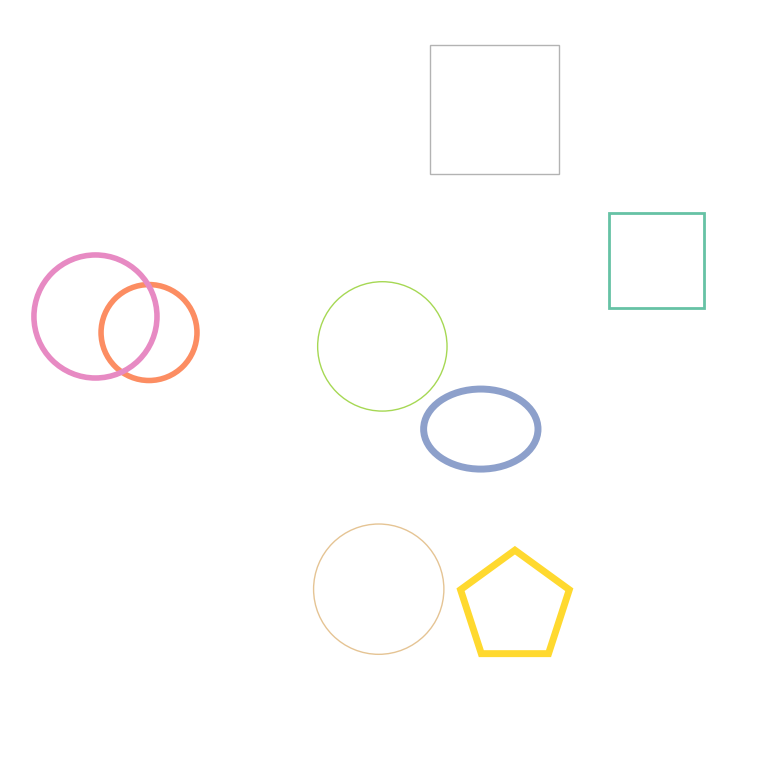[{"shape": "square", "thickness": 1, "radius": 0.31, "center": [0.852, 0.662]}, {"shape": "circle", "thickness": 2, "radius": 0.31, "center": [0.194, 0.568]}, {"shape": "oval", "thickness": 2.5, "radius": 0.37, "center": [0.624, 0.443]}, {"shape": "circle", "thickness": 2, "radius": 0.4, "center": [0.124, 0.589]}, {"shape": "circle", "thickness": 0.5, "radius": 0.42, "center": [0.497, 0.55]}, {"shape": "pentagon", "thickness": 2.5, "radius": 0.37, "center": [0.669, 0.211]}, {"shape": "circle", "thickness": 0.5, "radius": 0.42, "center": [0.492, 0.235]}, {"shape": "square", "thickness": 0.5, "radius": 0.42, "center": [0.642, 0.858]}]